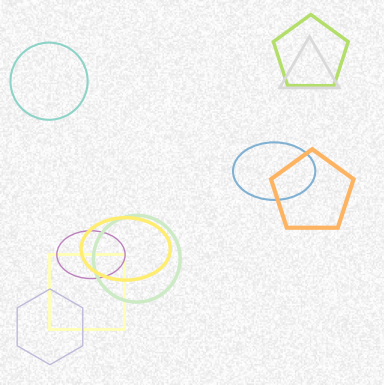[{"shape": "circle", "thickness": 1.5, "radius": 0.5, "center": [0.127, 0.789]}, {"shape": "square", "thickness": 2, "radius": 0.48, "center": [0.225, 0.243]}, {"shape": "hexagon", "thickness": 1, "radius": 0.49, "center": [0.13, 0.151]}, {"shape": "oval", "thickness": 1.5, "radius": 0.53, "center": [0.712, 0.555]}, {"shape": "pentagon", "thickness": 3, "radius": 0.56, "center": [0.811, 0.5]}, {"shape": "pentagon", "thickness": 2.5, "radius": 0.51, "center": [0.807, 0.86]}, {"shape": "triangle", "thickness": 2, "radius": 0.45, "center": [0.804, 0.816]}, {"shape": "oval", "thickness": 1, "radius": 0.44, "center": [0.236, 0.339]}, {"shape": "circle", "thickness": 2.5, "radius": 0.56, "center": [0.355, 0.328]}, {"shape": "oval", "thickness": 2.5, "radius": 0.58, "center": [0.326, 0.354]}]